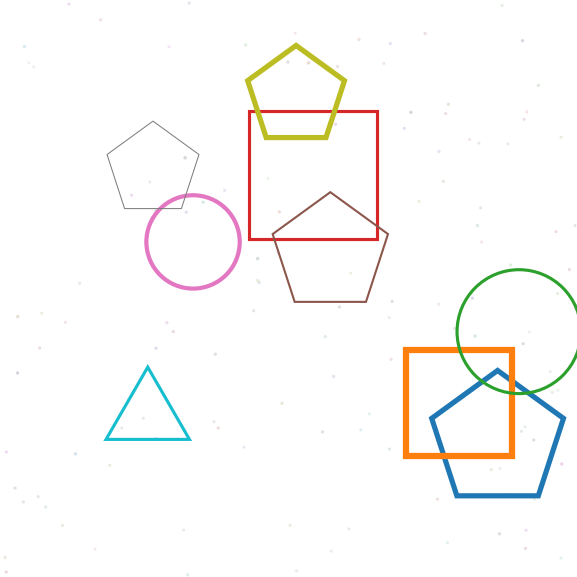[{"shape": "pentagon", "thickness": 2.5, "radius": 0.6, "center": [0.862, 0.238]}, {"shape": "square", "thickness": 3, "radius": 0.46, "center": [0.794, 0.301]}, {"shape": "circle", "thickness": 1.5, "radius": 0.54, "center": [0.899, 0.425]}, {"shape": "square", "thickness": 1.5, "radius": 0.55, "center": [0.542, 0.696]}, {"shape": "pentagon", "thickness": 1, "radius": 0.53, "center": [0.572, 0.561]}, {"shape": "circle", "thickness": 2, "radius": 0.4, "center": [0.334, 0.58]}, {"shape": "pentagon", "thickness": 0.5, "radius": 0.42, "center": [0.265, 0.706]}, {"shape": "pentagon", "thickness": 2.5, "radius": 0.44, "center": [0.513, 0.832]}, {"shape": "triangle", "thickness": 1.5, "radius": 0.42, "center": [0.256, 0.28]}]